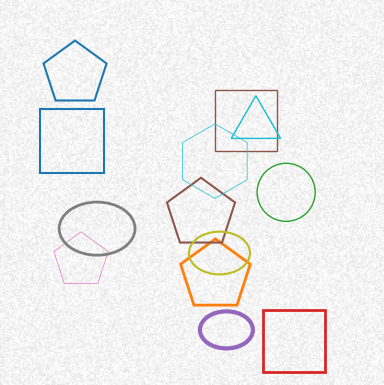[{"shape": "square", "thickness": 1.5, "radius": 0.42, "center": [0.188, 0.634]}, {"shape": "pentagon", "thickness": 1.5, "radius": 0.43, "center": [0.195, 0.809]}, {"shape": "pentagon", "thickness": 2, "radius": 0.48, "center": [0.56, 0.284]}, {"shape": "circle", "thickness": 1, "radius": 0.38, "center": [0.743, 0.5]}, {"shape": "square", "thickness": 2, "radius": 0.4, "center": [0.763, 0.115]}, {"shape": "oval", "thickness": 3, "radius": 0.34, "center": [0.588, 0.143]}, {"shape": "pentagon", "thickness": 1.5, "radius": 0.46, "center": [0.522, 0.445]}, {"shape": "square", "thickness": 1, "radius": 0.4, "center": [0.639, 0.687]}, {"shape": "pentagon", "thickness": 0.5, "radius": 0.37, "center": [0.21, 0.324]}, {"shape": "oval", "thickness": 2, "radius": 0.49, "center": [0.252, 0.406]}, {"shape": "oval", "thickness": 1.5, "radius": 0.4, "center": [0.57, 0.343]}, {"shape": "hexagon", "thickness": 0.5, "radius": 0.48, "center": [0.558, 0.582]}, {"shape": "triangle", "thickness": 1, "radius": 0.37, "center": [0.665, 0.677]}]